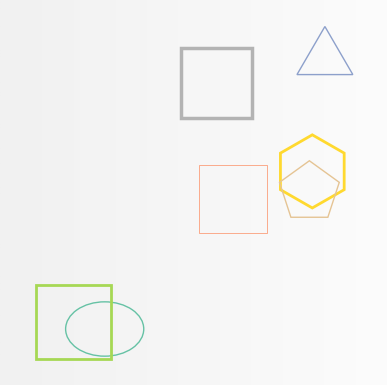[{"shape": "oval", "thickness": 1, "radius": 0.5, "center": [0.27, 0.145]}, {"shape": "square", "thickness": 0.5, "radius": 0.44, "center": [0.602, 0.483]}, {"shape": "triangle", "thickness": 1, "radius": 0.42, "center": [0.838, 0.848]}, {"shape": "square", "thickness": 2, "radius": 0.48, "center": [0.19, 0.164]}, {"shape": "hexagon", "thickness": 2, "radius": 0.47, "center": [0.806, 0.555]}, {"shape": "pentagon", "thickness": 1, "radius": 0.41, "center": [0.798, 0.501]}, {"shape": "square", "thickness": 2.5, "radius": 0.46, "center": [0.559, 0.785]}]